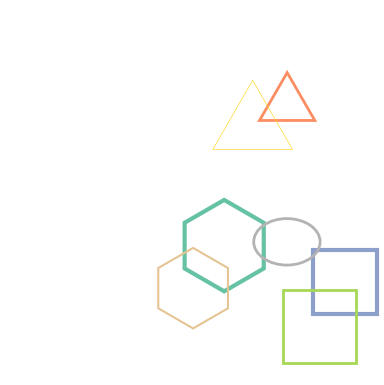[{"shape": "hexagon", "thickness": 3, "radius": 0.59, "center": [0.582, 0.362]}, {"shape": "triangle", "thickness": 2, "radius": 0.41, "center": [0.746, 0.729]}, {"shape": "square", "thickness": 3, "radius": 0.41, "center": [0.896, 0.268]}, {"shape": "square", "thickness": 2, "radius": 0.47, "center": [0.829, 0.152]}, {"shape": "triangle", "thickness": 0.5, "radius": 0.6, "center": [0.656, 0.672]}, {"shape": "hexagon", "thickness": 1.5, "radius": 0.52, "center": [0.502, 0.252]}, {"shape": "oval", "thickness": 2, "radius": 0.43, "center": [0.745, 0.372]}]